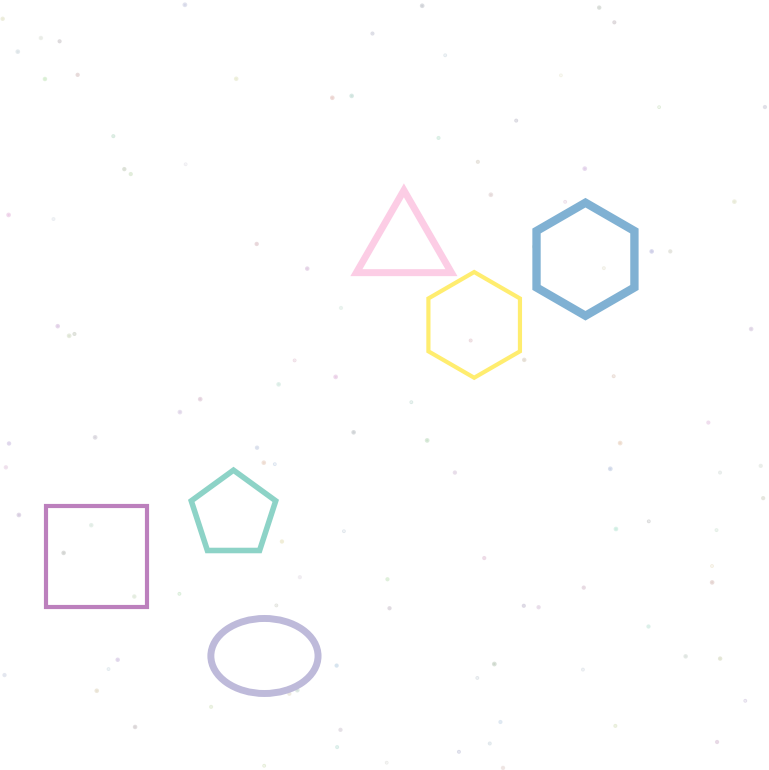[{"shape": "pentagon", "thickness": 2, "radius": 0.29, "center": [0.303, 0.332]}, {"shape": "oval", "thickness": 2.5, "radius": 0.35, "center": [0.343, 0.148]}, {"shape": "hexagon", "thickness": 3, "radius": 0.37, "center": [0.76, 0.663]}, {"shape": "triangle", "thickness": 2.5, "radius": 0.36, "center": [0.525, 0.682]}, {"shape": "square", "thickness": 1.5, "radius": 0.33, "center": [0.125, 0.277]}, {"shape": "hexagon", "thickness": 1.5, "radius": 0.34, "center": [0.616, 0.578]}]